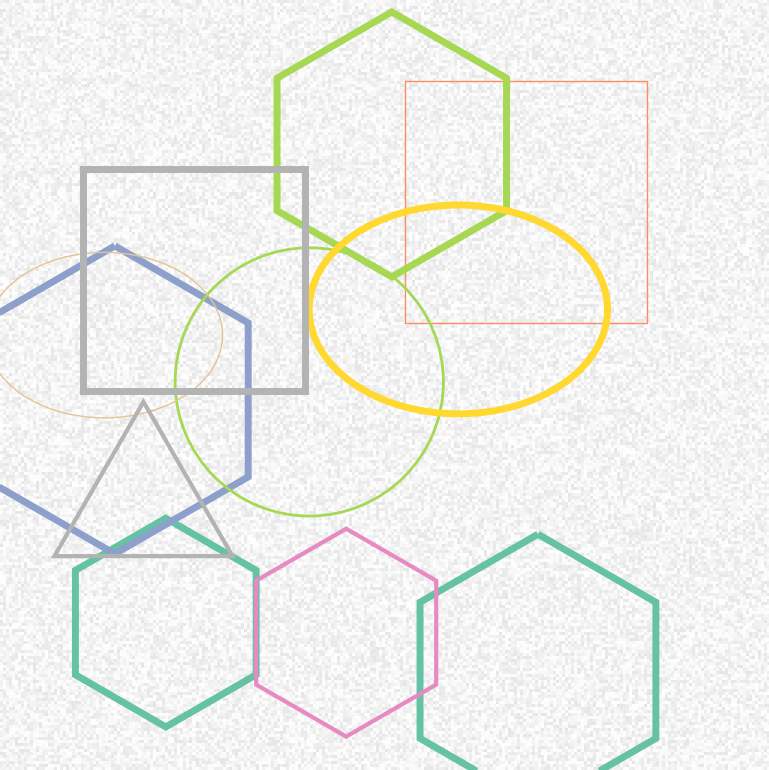[{"shape": "hexagon", "thickness": 2.5, "radius": 0.88, "center": [0.699, 0.129]}, {"shape": "hexagon", "thickness": 2.5, "radius": 0.68, "center": [0.215, 0.191]}, {"shape": "square", "thickness": 0.5, "radius": 0.79, "center": [0.683, 0.738]}, {"shape": "hexagon", "thickness": 2.5, "radius": 1.0, "center": [0.149, 0.481]}, {"shape": "hexagon", "thickness": 1.5, "radius": 0.67, "center": [0.45, 0.178]}, {"shape": "hexagon", "thickness": 2.5, "radius": 0.86, "center": [0.509, 0.812]}, {"shape": "circle", "thickness": 1, "radius": 0.87, "center": [0.402, 0.504]}, {"shape": "oval", "thickness": 2.5, "radius": 0.97, "center": [0.595, 0.598]}, {"shape": "oval", "thickness": 0.5, "radius": 0.77, "center": [0.136, 0.565]}, {"shape": "triangle", "thickness": 1.5, "radius": 0.67, "center": [0.186, 0.345]}, {"shape": "square", "thickness": 2.5, "radius": 0.72, "center": [0.252, 0.636]}]